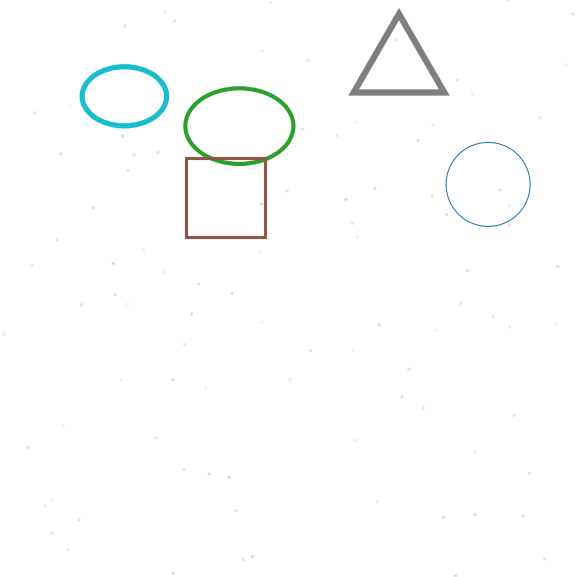[{"shape": "circle", "thickness": 0.5, "radius": 0.36, "center": [0.845, 0.68]}, {"shape": "oval", "thickness": 2, "radius": 0.47, "center": [0.414, 0.781]}, {"shape": "square", "thickness": 1.5, "radius": 0.34, "center": [0.391, 0.657]}, {"shape": "triangle", "thickness": 3, "radius": 0.45, "center": [0.691, 0.884]}, {"shape": "oval", "thickness": 2.5, "radius": 0.37, "center": [0.215, 0.832]}]